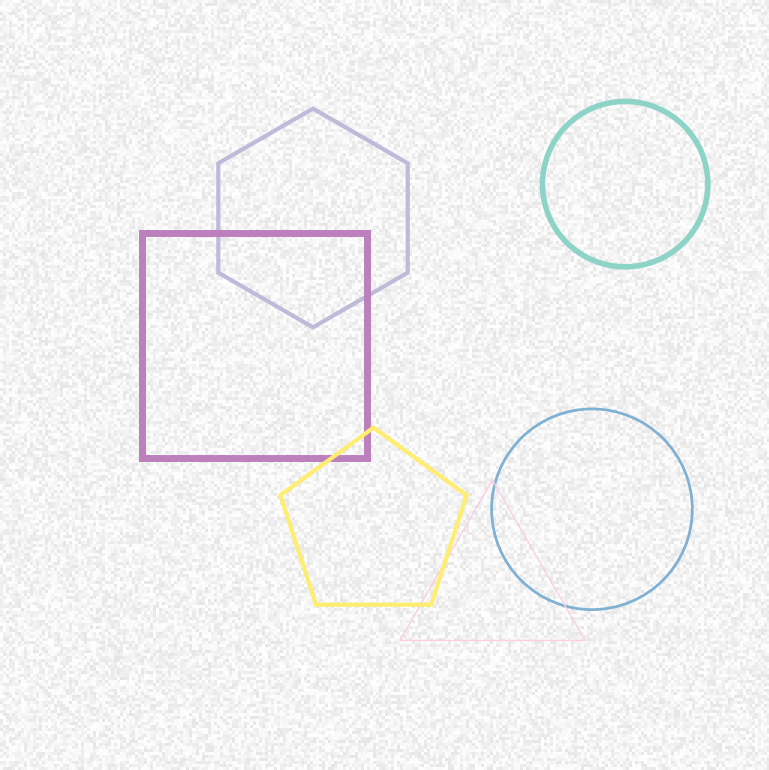[{"shape": "circle", "thickness": 2, "radius": 0.54, "center": [0.812, 0.761]}, {"shape": "hexagon", "thickness": 1.5, "radius": 0.71, "center": [0.407, 0.717]}, {"shape": "circle", "thickness": 1, "radius": 0.65, "center": [0.769, 0.339]}, {"shape": "triangle", "thickness": 0.5, "radius": 0.69, "center": [0.64, 0.238]}, {"shape": "square", "thickness": 2.5, "radius": 0.73, "center": [0.331, 0.552]}, {"shape": "pentagon", "thickness": 1.5, "radius": 0.64, "center": [0.485, 0.318]}]